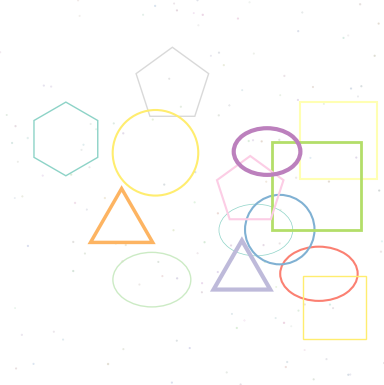[{"shape": "oval", "thickness": 0.5, "radius": 0.48, "center": [0.665, 0.403]}, {"shape": "hexagon", "thickness": 1, "radius": 0.48, "center": [0.171, 0.639]}, {"shape": "square", "thickness": 1.5, "radius": 0.5, "center": [0.879, 0.635]}, {"shape": "triangle", "thickness": 3, "radius": 0.43, "center": [0.628, 0.29]}, {"shape": "oval", "thickness": 1.5, "radius": 0.5, "center": [0.828, 0.289]}, {"shape": "circle", "thickness": 1.5, "radius": 0.45, "center": [0.727, 0.404]}, {"shape": "triangle", "thickness": 2.5, "radius": 0.47, "center": [0.316, 0.417]}, {"shape": "square", "thickness": 2, "radius": 0.57, "center": [0.822, 0.516]}, {"shape": "pentagon", "thickness": 1.5, "radius": 0.45, "center": [0.65, 0.504]}, {"shape": "pentagon", "thickness": 1, "radius": 0.5, "center": [0.448, 0.778]}, {"shape": "oval", "thickness": 3, "radius": 0.43, "center": [0.694, 0.606]}, {"shape": "oval", "thickness": 1, "radius": 0.51, "center": [0.394, 0.274]}, {"shape": "circle", "thickness": 1.5, "radius": 0.56, "center": [0.404, 0.603]}, {"shape": "square", "thickness": 1, "radius": 0.41, "center": [0.868, 0.202]}]